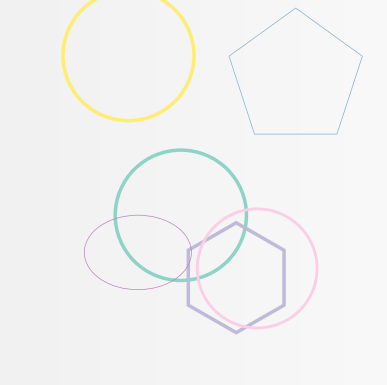[{"shape": "circle", "thickness": 2.5, "radius": 0.85, "center": [0.467, 0.441]}, {"shape": "hexagon", "thickness": 2.5, "radius": 0.71, "center": [0.61, 0.279]}, {"shape": "pentagon", "thickness": 0.5, "radius": 0.9, "center": [0.763, 0.798]}, {"shape": "circle", "thickness": 2, "radius": 0.77, "center": [0.664, 0.303]}, {"shape": "oval", "thickness": 0.5, "radius": 0.69, "center": [0.356, 0.344]}, {"shape": "circle", "thickness": 2.5, "radius": 0.84, "center": [0.332, 0.856]}]